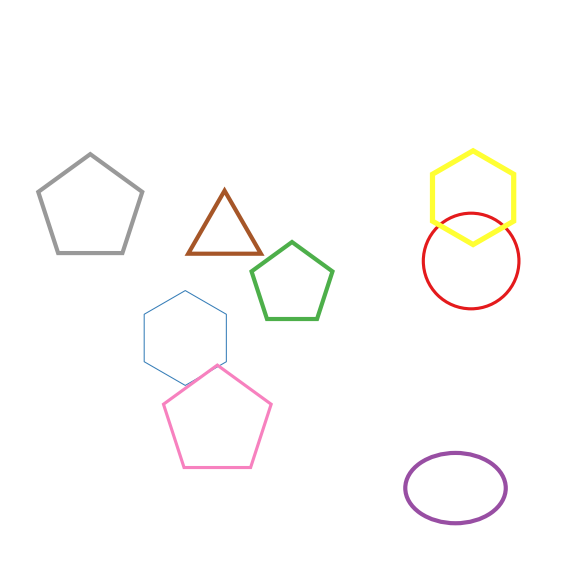[{"shape": "circle", "thickness": 1.5, "radius": 0.41, "center": [0.816, 0.547]}, {"shape": "hexagon", "thickness": 0.5, "radius": 0.41, "center": [0.321, 0.414]}, {"shape": "pentagon", "thickness": 2, "radius": 0.37, "center": [0.506, 0.506]}, {"shape": "oval", "thickness": 2, "radius": 0.43, "center": [0.789, 0.154]}, {"shape": "hexagon", "thickness": 2.5, "radius": 0.41, "center": [0.819, 0.657]}, {"shape": "triangle", "thickness": 2, "radius": 0.36, "center": [0.389, 0.596]}, {"shape": "pentagon", "thickness": 1.5, "radius": 0.49, "center": [0.376, 0.269]}, {"shape": "pentagon", "thickness": 2, "radius": 0.47, "center": [0.156, 0.638]}]